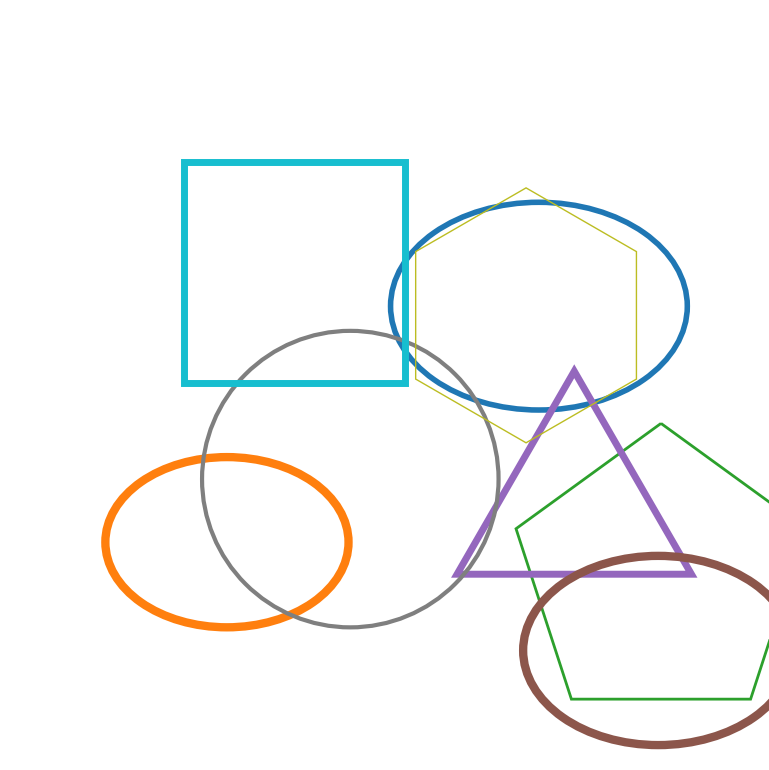[{"shape": "oval", "thickness": 2, "radius": 0.96, "center": [0.7, 0.602]}, {"shape": "oval", "thickness": 3, "radius": 0.79, "center": [0.295, 0.296]}, {"shape": "pentagon", "thickness": 1, "radius": 0.99, "center": [0.858, 0.252]}, {"shape": "triangle", "thickness": 2.5, "radius": 0.88, "center": [0.746, 0.342]}, {"shape": "oval", "thickness": 3, "radius": 0.88, "center": [0.855, 0.155]}, {"shape": "circle", "thickness": 1.5, "radius": 0.96, "center": [0.455, 0.378]}, {"shape": "hexagon", "thickness": 0.5, "radius": 0.83, "center": [0.683, 0.59]}, {"shape": "square", "thickness": 2.5, "radius": 0.72, "center": [0.382, 0.646]}]